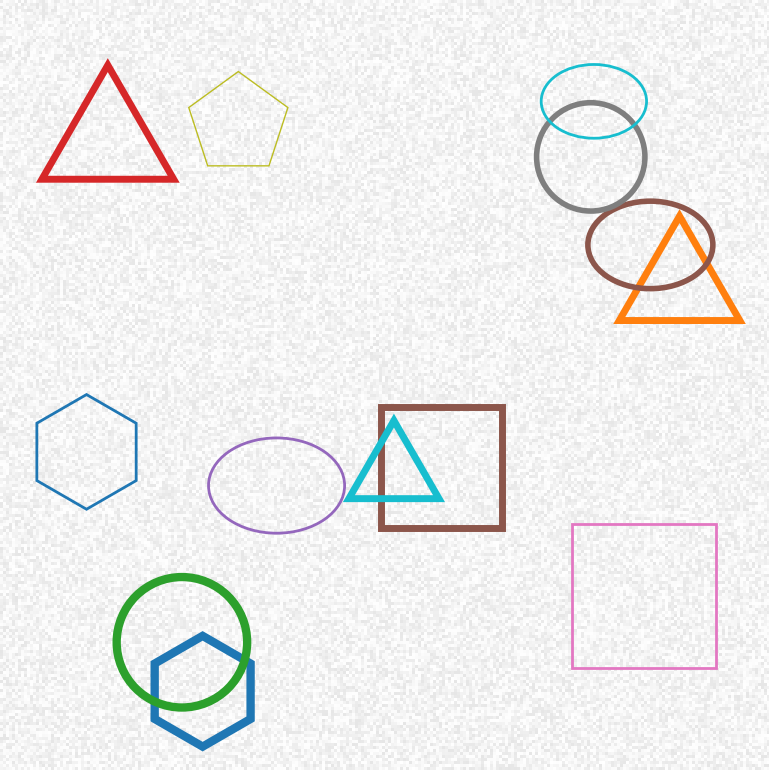[{"shape": "hexagon", "thickness": 1, "radius": 0.37, "center": [0.112, 0.413]}, {"shape": "hexagon", "thickness": 3, "radius": 0.36, "center": [0.263, 0.102]}, {"shape": "triangle", "thickness": 2.5, "radius": 0.45, "center": [0.883, 0.629]}, {"shape": "circle", "thickness": 3, "radius": 0.42, "center": [0.236, 0.166]}, {"shape": "triangle", "thickness": 2.5, "radius": 0.49, "center": [0.14, 0.817]}, {"shape": "oval", "thickness": 1, "radius": 0.44, "center": [0.359, 0.369]}, {"shape": "square", "thickness": 2.5, "radius": 0.39, "center": [0.573, 0.393]}, {"shape": "oval", "thickness": 2, "radius": 0.41, "center": [0.845, 0.682]}, {"shape": "square", "thickness": 1, "radius": 0.47, "center": [0.837, 0.226]}, {"shape": "circle", "thickness": 2, "radius": 0.35, "center": [0.767, 0.796]}, {"shape": "pentagon", "thickness": 0.5, "radius": 0.34, "center": [0.31, 0.839]}, {"shape": "triangle", "thickness": 2.5, "radius": 0.34, "center": [0.512, 0.386]}, {"shape": "oval", "thickness": 1, "radius": 0.34, "center": [0.771, 0.868]}]